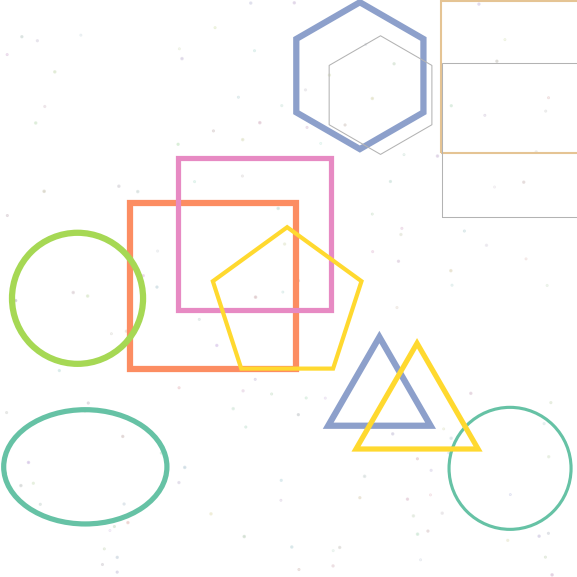[{"shape": "circle", "thickness": 1.5, "radius": 0.53, "center": [0.883, 0.188]}, {"shape": "oval", "thickness": 2.5, "radius": 0.71, "center": [0.148, 0.191]}, {"shape": "square", "thickness": 3, "radius": 0.72, "center": [0.369, 0.504]}, {"shape": "triangle", "thickness": 3, "radius": 0.51, "center": [0.657, 0.313]}, {"shape": "hexagon", "thickness": 3, "radius": 0.64, "center": [0.623, 0.868]}, {"shape": "square", "thickness": 2.5, "radius": 0.66, "center": [0.441, 0.594]}, {"shape": "circle", "thickness": 3, "radius": 0.57, "center": [0.134, 0.483]}, {"shape": "pentagon", "thickness": 2, "radius": 0.68, "center": [0.497, 0.47]}, {"shape": "triangle", "thickness": 2.5, "radius": 0.61, "center": [0.722, 0.283]}, {"shape": "square", "thickness": 1, "radius": 0.66, "center": [0.895, 0.867]}, {"shape": "square", "thickness": 0.5, "radius": 0.66, "center": [0.898, 0.757]}, {"shape": "hexagon", "thickness": 0.5, "radius": 0.51, "center": [0.659, 0.834]}]